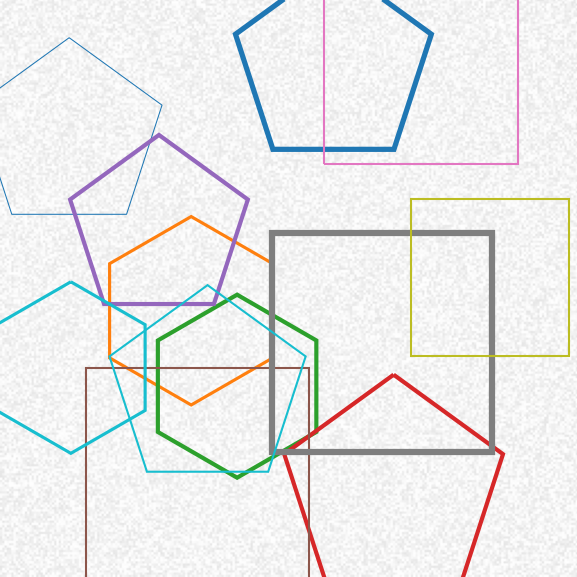[{"shape": "pentagon", "thickness": 2.5, "radius": 0.89, "center": [0.577, 0.885]}, {"shape": "pentagon", "thickness": 0.5, "radius": 0.85, "center": [0.12, 0.765]}, {"shape": "hexagon", "thickness": 1.5, "radius": 0.82, "center": [0.331, 0.461]}, {"shape": "hexagon", "thickness": 2, "radius": 0.79, "center": [0.411, 0.33]}, {"shape": "pentagon", "thickness": 2, "radius": 1.0, "center": [0.682, 0.151]}, {"shape": "pentagon", "thickness": 2, "radius": 0.81, "center": [0.275, 0.604]}, {"shape": "square", "thickness": 1, "radius": 0.97, "center": [0.342, 0.169]}, {"shape": "square", "thickness": 1, "radius": 0.84, "center": [0.729, 0.883]}, {"shape": "square", "thickness": 3, "radius": 0.95, "center": [0.662, 0.406]}, {"shape": "square", "thickness": 1, "radius": 0.68, "center": [0.849, 0.519]}, {"shape": "hexagon", "thickness": 1.5, "radius": 0.74, "center": [0.123, 0.363]}, {"shape": "pentagon", "thickness": 1, "radius": 0.89, "center": [0.359, 0.327]}]